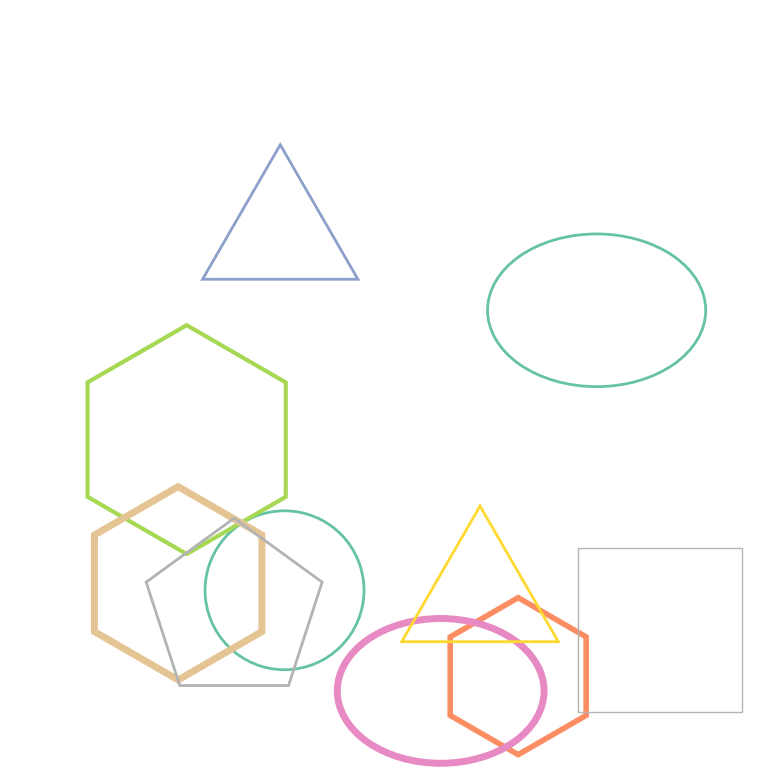[{"shape": "circle", "thickness": 1, "radius": 0.52, "center": [0.37, 0.233]}, {"shape": "oval", "thickness": 1, "radius": 0.71, "center": [0.775, 0.597]}, {"shape": "hexagon", "thickness": 2, "radius": 0.51, "center": [0.673, 0.122]}, {"shape": "triangle", "thickness": 1, "radius": 0.58, "center": [0.364, 0.696]}, {"shape": "oval", "thickness": 2.5, "radius": 0.67, "center": [0.572, 0.103]}, {"shape": "hexagon", "thickness": 1.5, "radius": 0.74, "center": [0.242, 0.429]}, {"shape": "triangle", "thickness": 1, "radius": 0.59, "center": [0.623, 0.225]}, {"shape": "hexagon", "thickness": 2.5, "radius": 0.63, "center": [0.231, 0.242]}, {"shape": "pentagon", "thickness": 1, "radius": 0.6, "center": [0.304, 0.207]}, {"shape": "square", "thickness": 0.5, "radius": 0.53, "center": [0.857, 0.182]}]